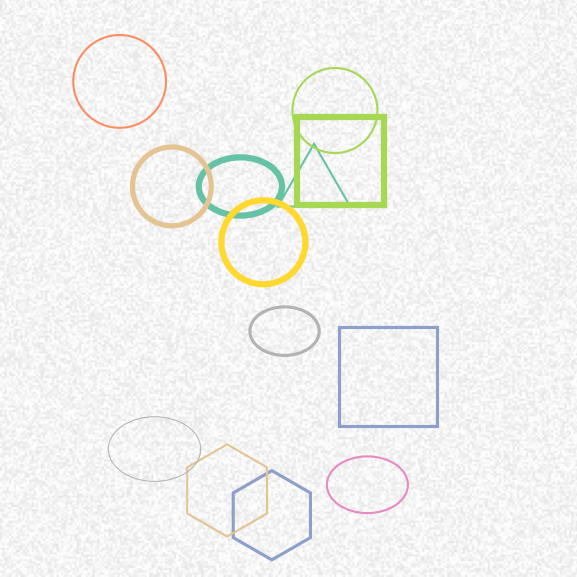[{"shape": "oval", "thickness": 3, "radius": 0.36, "center": [0.416, 0.676]}, {"shape": "triangle", "thickness": 1, "radius": 0.36, "center": [0.544, 0.678]}, {"shape": "circle", "thickness": 1, "radius": 0.4, "center": [0.207, 0.858]}, {"shape": "square", "thickness": 1.5, "radius": 0.43, "center": [0.672, 0.347]}, {"shape": "hexagon", "thickness": 1.5, "radius": 0.39, "center": [0.471, 0.107]}, {"shape": "oval", "thickness": 1, "radius": 0.35, "center": [0.636, 0.16]}, {"shape": "circle", "thickness": 1, "radius": 0.37, "center": [0.58, 0.808]}, {"shape": "square", "thickness": 3, "radius": 0.38, "center": [0.589, 0.72]}, {"shape": "circle", "thickness": 3, "radius": 0.36, "center": [0.456, 0.58]}, {"shape": "circle", "thickness": 2.5, "radius": 0.34, "center": [0.298, 0.676]}, {"shape": "hexagon", "thickness": 1, "radius": 0.4, "center": [0.393, 0.15]}, {"shape": "oval", "thickness": 0.5, "radius": 0.4, "center": [0.268, 0.222]}, {"shape": "oval", "thickness": 1.5, "radius": 0.3, "center": [0.493, 0.426]}]